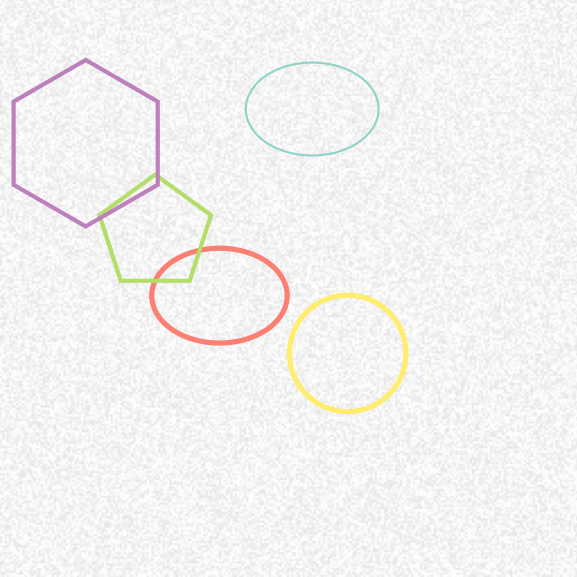[{"shape": "oval", "thickness": 1, "radius": 0.57, "center": [0.541, 0.81]}, {"shape": "oval", "thickness": 2.5, "radius": 0.59, "center": [0.38, 0.487]}, {"shape": "pentagon", "thickness": 2, "radius": 0.51, "center": [0.269, 0.595]}, {"shape": "hexagon", "thickness": 2, "radius": 0.72, "center": [0.148, 0.751]}, {"shape": "circle", "thickness": 2.5, "radius": 0.5, "center": [0.602, 0.387]}]